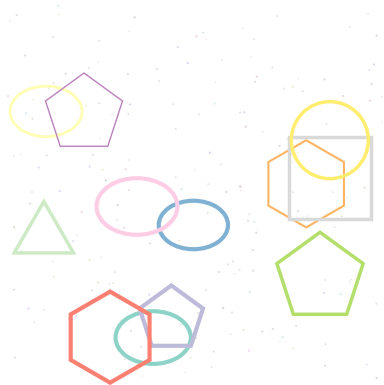[{"shape": "oval", "thickness": 3, "radius": 0.49, "center": [0.398, 0.123]}, {"shape": "oval", "thickness": 2, "radius": 0.47, "center": [0.12, 0.711]}, {"shape": "pentagon", "thickness": 3, "radius": 0.43, "center": [0.445, 0.172]}, {"shape": "hexagon", "thickness": 3, "radius": 0.59, "center": [0.286, 0.124]}, {"shape": "oval", "thickness": 3, "radius": 0.45, "center": [0.502, 0.416]}, {"shape": "hexagon", "thickness": 1.5, "radius": 0.57, "center": [0.795, 0.523]}, {"shape": "pentagon", "thickness": 2.5, "radius": 0.59, "center": [0.831, 0.279]}, {"shape": "oval", "thickness": 3, "radius": 0.53, "center": [0.356, 0.464]}, {"shape": "square", "thickness": 2.5, "radius": 0.53, "center": [0.858, 0.537]}, {"shape": "pentagon", "thickness": 1, "radius": 0.53, "center": [0.218, 0.705]}, {"shape": "triangle", "thickness": 2.5, "radius": 0.44, "center": [0.114, 0.388]}, {"shape": "circle", "thickness": 2.5, "radius": 0.5, "center": [0.857, 0.636]}]